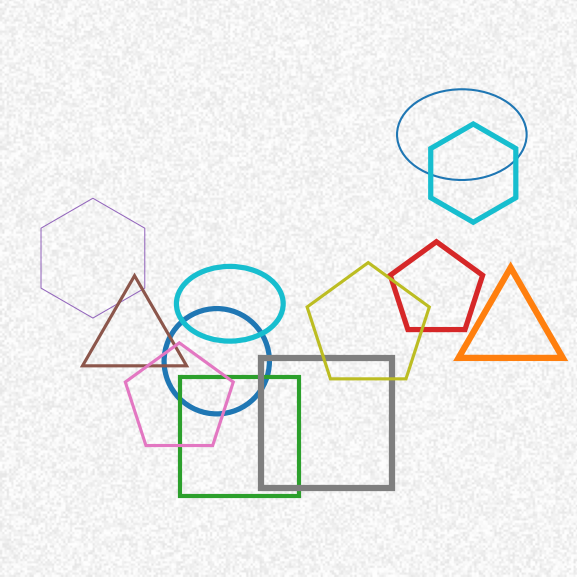[{"shape": "circle", "thickness": 2.5, "radius": 0.46, "center": [0.375, 0.374]}, {"shape": "oval", "thickness": 1, "radius": 0.56, "center": [0.8, 0.766]}, {"shape": "triangle", "thickness": 3, "radius": 0.52, "center": [0.884, 0.431]}, {"shape": "square", "thickness": 2, "radius": 0.52, "center": [0.414, 0.243]}, {"shape": "pentagon", "thickness": 2.5, "radius": 0.42, "center": [0.756, 0.496]}, {"shape": "hexagon", "thickness": 0.5, "radius": 0.52, "center": [0.161, 0.552]}, {"shape": "triangle", "thickness": 1.5, "radius": 0.52, "center": [0.233, 0.418]}, {"shape": "pentagon", "thickness": 1.5, "radius": 0.49, "center": [0.31, 0.307]}, {"shape": "square", "thickness": 3, "radius": 0.56, "center": [0.566, 0.267]}, {"shape": "pentagon", "thickness": 1.5, "radius": 0.56, "center": [0.638, 0.433]}, {"shape": "oval", "thickness": 2.5, "radius": 0.46, "center": [0.398, 0.473]}, {"shape": "hexagon", "thickness": 2.5, "radius": 0.43, "center": [0.82, 0.699]}]